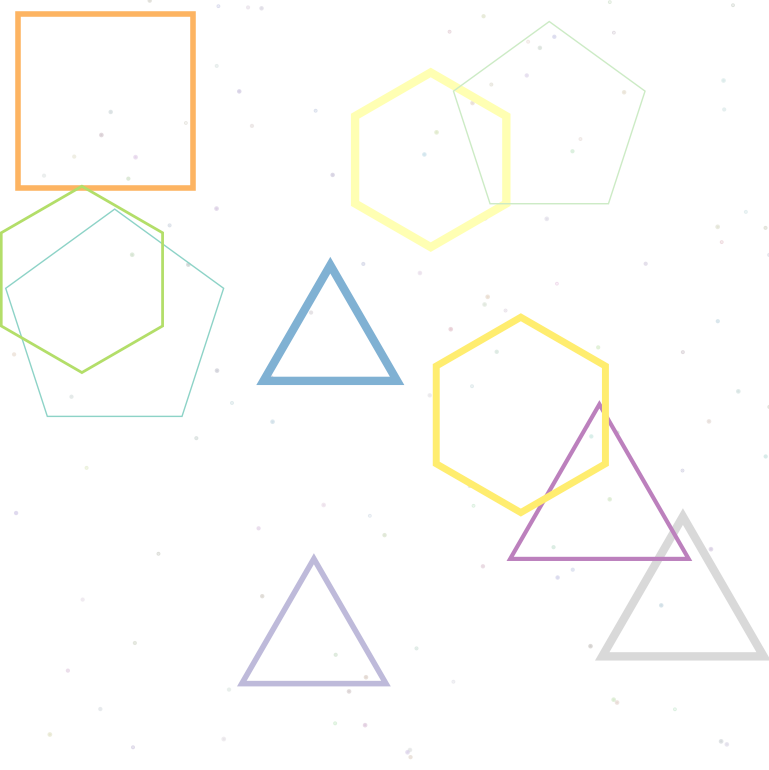[{"shape": "pentagon", "thickness": 0.5, "radius": 0.74, "center": [0.149, 0.58]}, {"shape": "hexagon", "thickness": 3, "radius": 0.57, "center": [0.559, 0.792]}, {"shape": "triangle", "thickness": 2, "radius": 0.54, "center": [0.408, 0.166]}, {"shape": "triangle", "thickness": 3, "radius": 0.5, "center": [0.429, 0.555]}, {"shape": "square", "thickness": 2, "radius": 0.57, "center": [0.137, 0.869]}, {"shape": "hexagon", "thickness": 1, "radius": 0.6, "center": [0.106, 0.637]}, {"shape": "triangle", "thickness": 3, "radius": 0.61, "center": [0.887, 0.208]}, {"shape": "triangle", "thickness": 1.5, "radius": 0.67, "center": [0.778, 0.341]}, {"shape": "pentagon", "thickness": 0.5, "radius": 0.65, "center": [0.713, 0.841]}, {"shape": "hexagon", "thickness": 2.5, "radius": 0.63, "center": [0.676, 0.461]}]